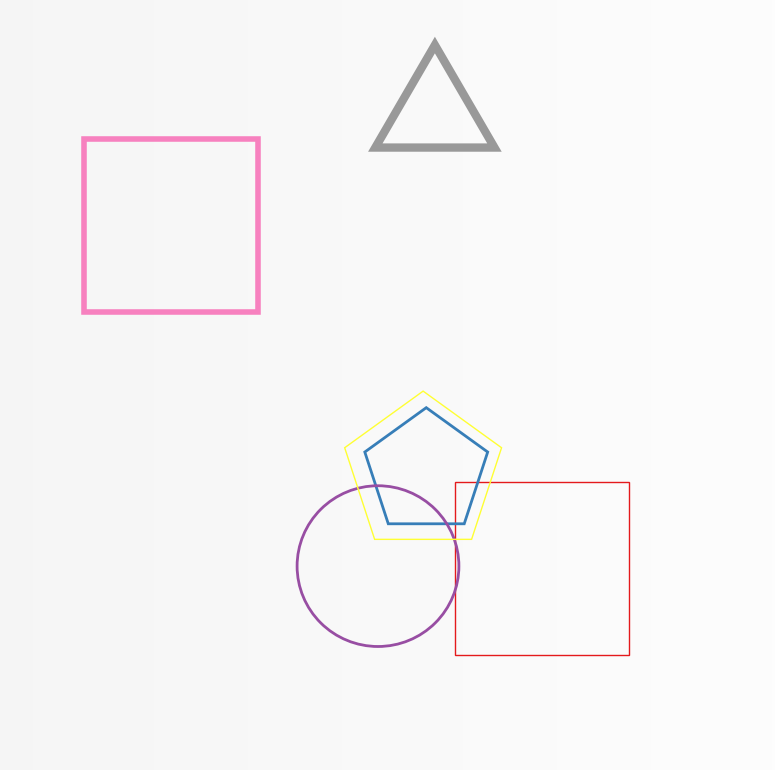[{"shape": "square", "thickness": 0.5, "radius": 0.56, "center": [0.699, 0.262]}, {"shape": "pentagon", "thickness": 1, "radius": 0.42, "center": [0.55, 0.387]}, {"shape": "circle", "thickness": 1, "radius": 0.52, "center": [0.488, 0.265]}, {"shape": "pentagon", "thickness": 0.5, "radius": 0.53, "center": [0.546, 0.386]}, {"shape": "square", "thickness": 2, "radius": 0.56, "center": [0.221, 0.707]}, {"shape": "triangle", "thickness": 3, "radius": 0.44, "center": [0.561, 0.853]}]